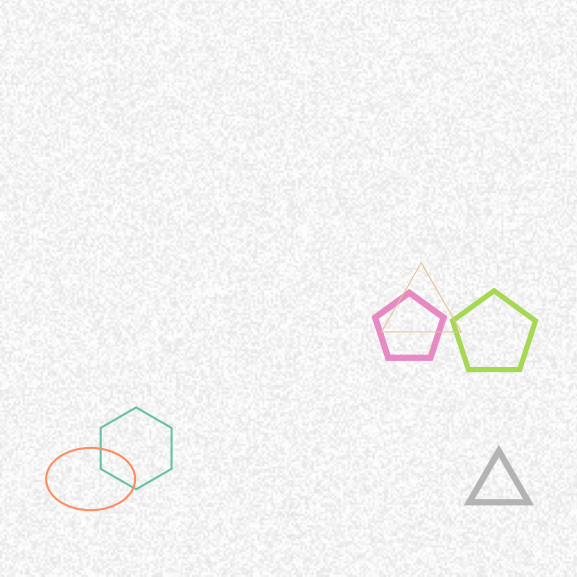[{"shape": "hexagon", "thickness": 1, "radius": 0.35, "center": [0.236, 0.223]}, {"shape": "oval", "thickness": 1, "radius": 0.39, "center": [0.157, 0.17]}, {"shape": "pentagon", "thickness": 3, "radius": 0.31, "center": [0.709, 0.43]}, {"shape": "pentagon", "thickness": 2.5, "radius": 0.38, "center": [0.856, 0.42]}, {"shape": "triangle", "thickness": 0.5, "radius": 0.4, "center": [0.729, 0.464]}, {"shape": "triangle", "thickness": 3, "radius": 0.3, "center": [0.864, 0.159]}]